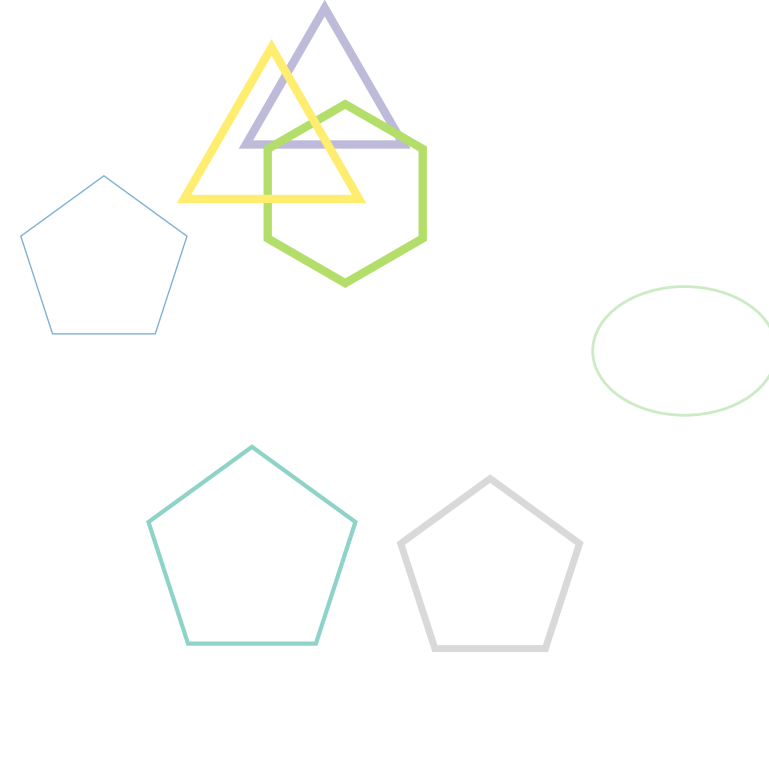[{"shape": "pentagon", "thickness": 1.5, "radius": 0.71, "center": [0.327, 0.278]}, {"shape": "triangle", "thickness": 3, "radius": 0.59, "center": [0.422, 0.871]}, {"shape": "pentagon", "thickness": 0.5, "radius": 0.57, "center": [0.135, 0.658]}, {"shape": "hexagon", "thickness": 3, "radius": 0.58, "center": [0.448, 0.748]}, {"shape": "pentagon", "thickness": 2.5, "radius": 0.61, "center": [0.637, 0.256]}, {"shape": "oval", "thickness": 1, "radius": 0.6, "center": [0.889, 0.544]}, {"shape": "triangle", "thickness": 3, "radius": 0.66, "center": [0.353, 0.807]}]